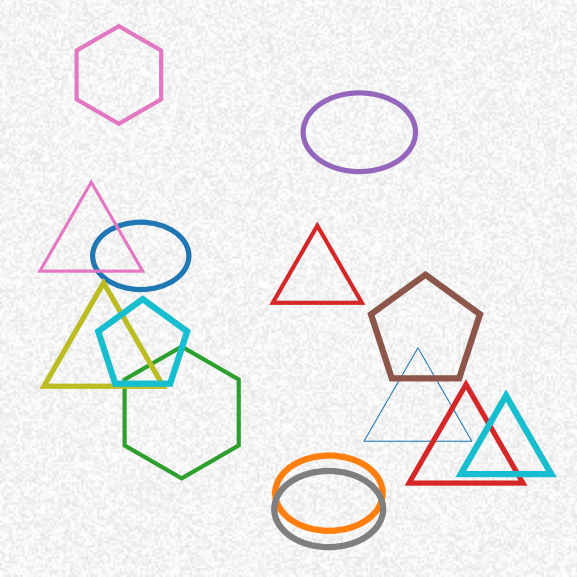[{"shape": "oval", "thickness": 2.5, "radius": 0.42, "center": [0.244, 0.556]}, {"shape": "triangle", "thickness": 0.5, "radius": 0.54, "center": [0.724, 0.289]}, {"shape": "oval", "thickness": 3, "radius": 0.47, "center": [0.57, 0.145]}, {"shape": "hexagon", "thickness": 2, "radius": 0.57, "center": [0.315, 0.285]}, {"shape": "triangle", "thickness": 2, "radius": 0.45, "center": [0.549, 0.519]}, {"shape": "triangle", "thickness": 2.5, "radius": 0.57, "center": [0.807, 0.22]}, {"shape": "oval", "thickness": 2.5, "radius": 0.49, "center": [0.622, 0.77]}, {"shape": "pentagon", "thickness": 3, "radius": 0.5, "center": [0.737, 0.424]}, {"shape": "triangle", "thickness": 1.5, "radius": 0.51, "center": [0.158, 0.581]}, {"shape": "hexagon", "thickness": 2, "radius": 0.42, "center": [0.206, 0.869]}, {"shape": "oval", "thickness": 3, "radius": 0.47, "center": [0.569, 0.118]}, {"shape": "triangle", "thickness": 2.5, "radius": 0.6, "center": [0.179, 0.39]}, {"shape": "triangle", "thickness": 3, "radius": 0.45, "center": [0.876, 0.223]}, {"shape": "pentagon", "thickness": 3, "radius": 0.4, "center": [0.247, 0.4]}]